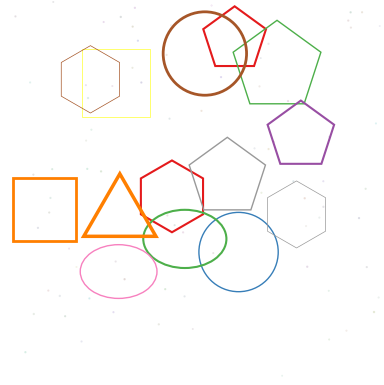[{"shape": "pentagon", "thickness": 1.5, "radius": 0.43, "center": [0.609, 0.898]}, {"shape": "hexagon", "thickness": 1.5, "radius": 0.47, "center": [0.447, 0.49]}, {"shape": "circle", "thickness": 1, "radius": 0.51, "center": [0.62, 0.345]}, {"shape": "pentagon", "thickness": 1, "radius": 0.6, "center": [0.72, 0.827]}, {"shape": "oval", "thickness": 1.5, "radius": 0.54, "center": [0.48, 0.379]}, {"shape": "pentagon", "thickness": 1.5, "radius": 0.45, "center": [0.781, 0.648]}, {"shape": "square", "thickness": 2, "radius": 0.41, "center": [0.115, 0.455]}, {"shape": "triangle", "thickness": 2.5, "radius": 0.54, "center": [0.311, 0.44]}, {"shape": "square", "thickness": 0.5, "radius": 0.44, "center": [0.302, 0.784]}, {"shape": "hexagon", "thickness": 0.5, "radius": 0.44, "center": [0.235, 0.794]}, {"shape": "circle", "thickness": 2, "radius": 0.54, "center": [0.532, 0.861]}, {"shape": "oval", "thickness": 1, "radius": 0.5, "center": [0.308, 0.295]}, {"shape": "pentagon", "thickness": 1, "radius": 0.52, "center": [0.59, 0.539]}, {"shape": "hexagon", "thickness": 0.5, "radius": 0.44, "center": [0.77, 0.443]}]